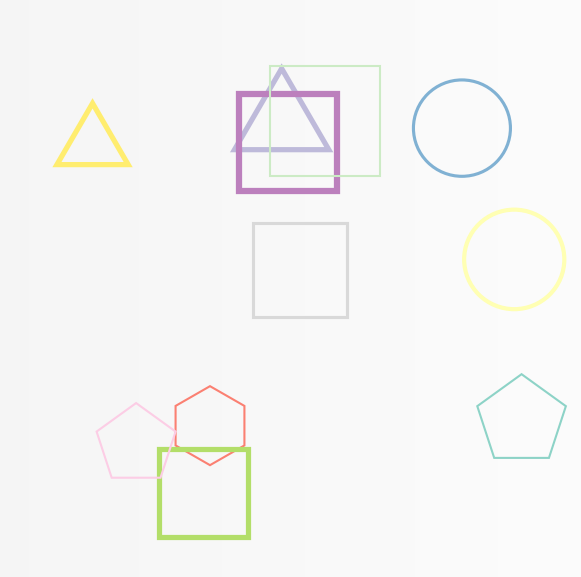[{"shape": "pentagon", "thickness": 1, "radius": 0.4, "center": [0.897, 0.271]}, {"shape": "circle", "thickness": 2, "radius": 0.43, "center": [0.885, 0.55]}, {"shape": "triangle", "thickness": 2.5, "radius": 0.47, "center": [0.485, 0.787]}, {"shape": "hexagon", "thickness": 1, "radius": 0.34, "center": [0.361, 0.262]}, {"shape": "circle", "thickness": 1.5, "radius": 0.42, "center": [0.795, 0.777]}, {"shape": "square", "thickness": 2.5, "radius": 0.38, "center": [0.35, 0.145]}, {"shape": "pentagon", "thickness": 1, "radius": 0.36, "center": [0.234, 0.23]}, {"shape": "square", "thickness": 1.5, "radius": 0.4, "center": [0.516, 0.532]}, {"shape": "square", "thickness": 3, "radius": 0.42, "center": [0.495, 0.752]}, {"shape": "square", "thickness": 1, "radius": 0.47, "center": [0.559, 0.789]}, {"shape": "triangle", "thickness": 2.5, "radius": 0.35, "center": [0.159, 0.749]}]